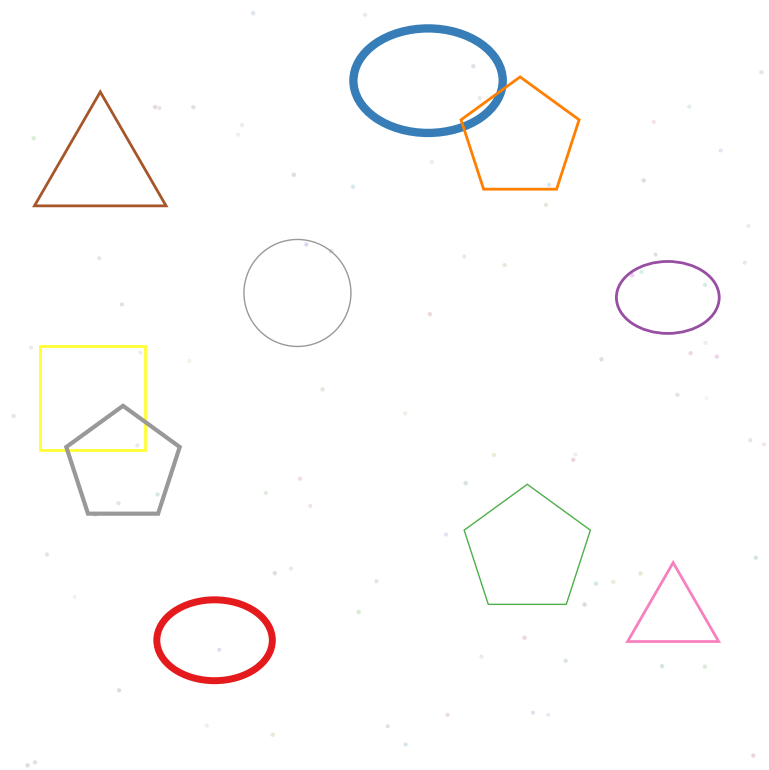[{"shape": "oval", "thickness": 2.5, "radius": 0.38, "center": [0.279, 0.168]}, {"shape": "oval", "thickness": 3, "radius": 0.48, "center": [0.556, 0.895]}, {"shape": "pentagon", "thickness": 0.5, "radius": 0.43, "center": [0.685, 0.285]}, {"shape": "oval", "thickness": 1, "radius": 0.33, "center": [0.867, 0.614]}, {"shape": "pentagon", "thickness": 1, "radius": 0.4, "center": [0.675, 0.82]}, {"shape": "square", "thickness": 1, "radius": 0.34, "center": [0.12, 0.483]}, {"shape": "triangle", "thickness": 1, "radius": 0.49, "center": [0.13, 0.782]}, {"shape": "triangle", "thickness": 1, "radius": 0.34, "center": [0.874, 0.201]}, {"shape": "pentagon", "thickness": 1.5, "radius": 0.39, "center": [0.16, 0.396]}, {"shape": "circle", "thickness": 0.5, "radius": 0.35, "center": [0.386, 0.62]}]